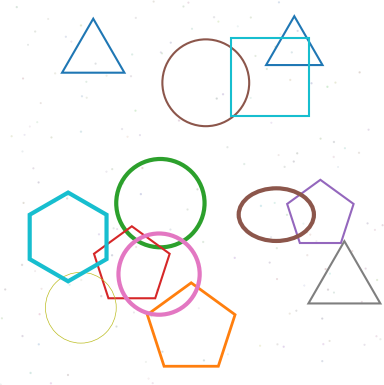[{"shape": "triangle", "thickness": 1.5, "radius": 0.42, "center": [0.764, 0.873]}, {"shape": "triangle", "thickness": 1.5, "radius": 0.47, "center": [0.242, 0.858]}, {"shape": "pentagon", "thickness": 2, "radius": 0.6, "center": [0.497, 0.146]}, {"shape": "circle", "thickness": 3, "radius": 0.57, "center": [0.417, 0.472]}, {"shape": "pentagon", "thickness": 1.5, "radius": 0.52, "center": [0.342, 0.309]}, {"shape": "pentagon", "thickness": 1.5, "radius": 0.45, "center": [0.832, 0.442]}, {"shape": "circle", "thickness": 1.5, "radius": 0.56, "center": [0.535, 0.785]}, {"shape": "oval", "thickness": 3, "radius": 0.49, "center": [0.718, 0.442]}, {"shape": "circle", "thickness": 3, "radius": 0.53, "center": [0.413, 0.288]}, {"shape": "triangle", "thickness": 1.5, "radius": 0.54, "center": [0.894, 0.266]}, {"shape": "circle", "thickness": 0.5, "radius": 0.46, "center": [0.21, 0.201]}, {"shape": "hexagon", "thickness": 3, "radius": 0.58, "center": [0.177, 0.385]}, {"shape": "square", "thickness": 1.5, "radius": 0.5, "center": [0.702, 0.8]}]